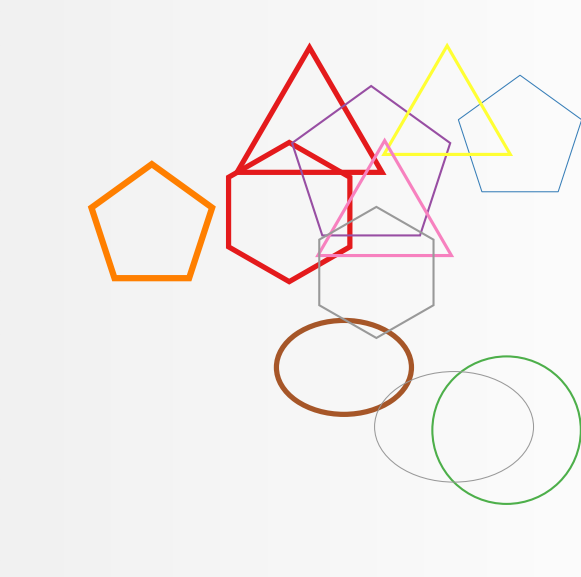[{"shape": "hexagon", "thickness": 2.5, "radius": 0.6, "center": [0.498, 0.632]}, {"shape": "triangle", "thickness": 2.5, "radius": 0.72, "center": [0.533, 0.773]}, {"shape": "pentagon", "thickness": 0.5, "radius": 0.56, "center": [0.895, 0.757]}, {"shape": "circle", "thickness": 1, "radius": 0.64, "center": [0.872, 0.254]}, {"shape": "pentagon", "thickness": 1, "radius": 0.72, "center": [0.639, 0.707]}, {"shape": "pentagon", "thickness": 3, "radius": 0.55, "center": [0.261, 0.606]}, {"shape": "triangle", "thickness": 1.5, "radius": 0.63, "center": [0.769, 0.794]}, {"shape": "oval", "thickness": 2.5, "radius": 0.58, "center": [0.592, 0.363]}, {"shape": "triangle", "thickness": 1.5, "radius": 0.66, "center": [0.662, 0.623]}, {"shape": "oval", "thickness": 0.5, "radius": 0.68, "center": [0.781, 0.26]}, {"shape": "hexagon", "thickness": 1, "radius": 0.57, "center": [0.648, 0.527]}]